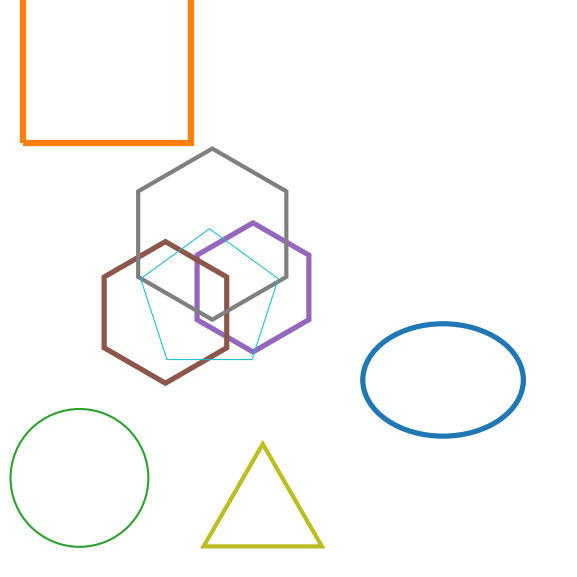[{"shape": "oval", "thickness": 2.5, "radius": 0.7, "center": [0.767, 0.341]}, {"shape": "square", "thickness": 3, "radius": 0.72, "center": [0.185, 0.897]}, {"shape": "circle", "thickness": 1, "radius": 0.6, "center": [0.138, 0.172]}, {"shape": "hexagon", "thickness": 2.5, "radius": 0.56, "center": [0.438, 0.501]}, {"shape": "hexagon", "thickness": 2.5, "radius": 0.61, "center": [0.286, 0.458]}, {"shape": "hexagon", "thickness": 2, "radius": 0.74, "center": [0.368, 0.594]}, {"shape": "triangle", "thickness": 2, "radius": 0.59, "center": [0.455, 0.112]}, {"shape": "pentagon", "thickness": 0.5, "radius": 0.63, "center": [0.363, 0.478]}]